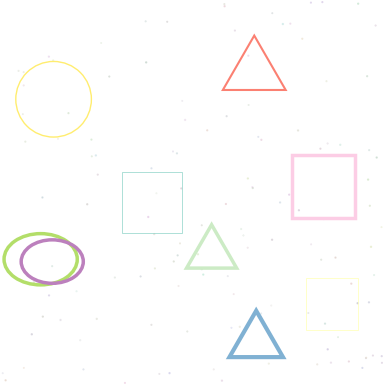[{"shape": "square", "thickness": 0.5, "radius": 0.39, "center": [0.394, 0.474]}, {"shape": "square", "thickness": 0.5, "radius": 0.34, "center": [0.864, 0.211]}, {"shape": "triangle", "thickness": 1.5, "radius": 0.47, "center": [0.66, 0.813]}, {"shape": "triangle", "thickness": 3, "radius": 0.4, "center": [0.665, 0.113]}, {"shape": "oval", "thickness": 2.5, "radius": 0.48, "center": [0.106, 0.327]}, {"shape": "square", "thickness": 2.5, "radius": 0.41, "center": [0.84, 0.515]}, {"shape": "oval", "thickness": 2.5, "radius": 0.4, "center": [0.136, 0.321]}, {"shape": "triangle", "thickness": 2.5, "radius": 0.38, "center": [0.55, 0.341]}, {"shape": "circle", "thickness": 1, "radius": 0.49, "center": [0.139, 0.742]}]